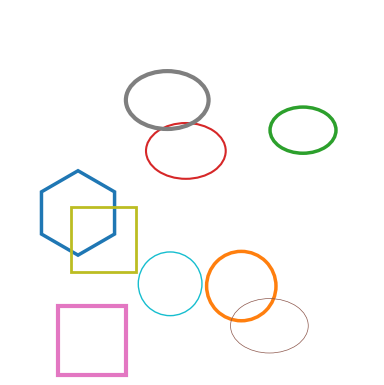[{"shape": "hexagon", "thickness": 2.5, "radius": 0.55, "center": [0.203, 0.447]}, {"shape": "circle", "thickness": 2.5, "radius": 0.45, "center": [0.627, 0.257]}, {"shape": "oval", "thickness": 2.5, "radius": 0.43, "center": [0.787, 0.662]}, {"shape": "oval", "thickness": 1.5, "radius": 0.52, "center": [0.483, 0.608]}, {"shape": "oval", "thickness": 0.5, "radius": 0.5, "center": [0.7, 0.154]}, {"shape": "square", "thickness": 3, "radius": 0.44, "center": [0.238, 0.116]}, {"shape": "oval", "thickness": 3, "radius": 0.54, "center": [0.434, 0.74]}, {"shape": "square", "thickness": 2, "radius": 0.42, "center": [0.27, 0.377]}, {"shape": "circle", "thickness": 1, "radius": 0.41, "center": [0.442, 0.263]}]